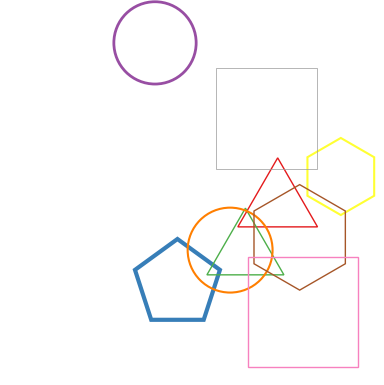[{"shape": "triangle", "thickness": 1, "radius": 0.6, "center": [0.721, 0.47]}, {"shape": "pentagon", "thickness": 3, "radius": 0.58, "center": [0.461, 0.263]}, {"shape": "triangle", "thickness": 1, "radius": 0.58, "center": [0.637, 0.344]}, {"shape": "circle", "thickness": 2, "radius": 0.53, "center": [0.403, 0.889]}, {"shape": "circle", "thickness": 1.5, "radius": 0.55, "center": [0.598, 0.35]}, {"shape": "hexagon", "thickness": 1.5, "radius": 0.5, "center": [0.885, 0.542]}, {"shape": "hexagon", "thickness": 1, "radius": 0.68, "center": [0.778, 0.383]}, {"shape": "square", "thickness": 1, "radius": 0.71, "center": [0.787, 0.19]}, {"shape": "square", "thickness": 0.5, "radius": 0.66, "center": [0.692, 0.692]}]